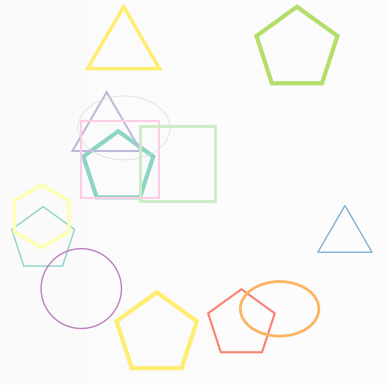[{"shape": "pentagon", "thickness": 3, "radius": 0.47, "center": [0.305, 0.564]}, {"shape": "pentagon", "thickness": 1, "radius": 0.43, "center": [0.111, 0.378]}, {"shape": "hexagon", "thickness": 2.5, "radius": 0.41, "center": [0.108, 0.438]}, {"shape": "triangle", "thickness": 1.5, "radius": 0.51, "center": [0.275, 0.659]}, {"shape": "pentagon", "thickness": 1.5, "radius": 0.45, "center": [0.623, 0.158]}, {"shape": "triangle", "thickness": 1, "radius": 0.4, "center": [0.89, 0.385]}, {"shape": "oval", "thickness": 2, "radius": 0.51, "center": [0.722, 0.198]}, {"shape": "pentagon", "thickness": 3, "radius": 0.55, "center": [0.766, 0.873]}, {"shape": "square", "thickness": 1.5, "radius": 0.5, "center": [0.309, 0.585]}, {"shape": "oval", "thickness": 0.5, "radius": 0.59, "center": [0.32, 0.668]}, {"shape": "circle", "thickness": 1, "radius": 0.52, "center": [0.21, 0.25]}, {"shape": "square", "thickness": 2, "radius": 0.48, "center": [0.458, 0.575]}, {"shape": "pentagon", "thickness": 3, "radius": 0.55, "center": [0.404, 0.132]}, {"shape": "triangle", "thickness": 2.5, "radius": 0.54, "center": [0.319, 0.875]}]